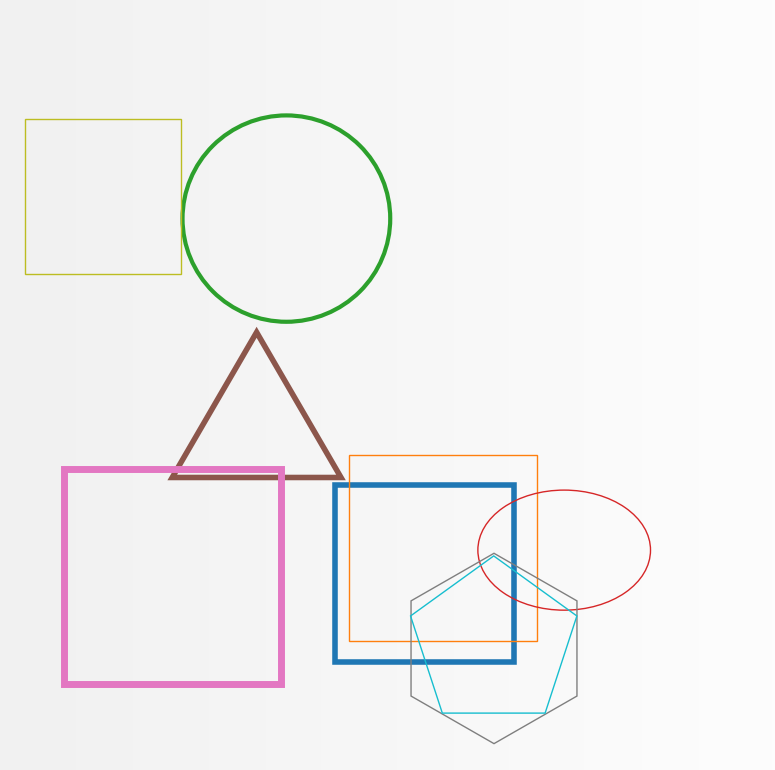[{"shape": "square", "thickness": 2, "radius": 0.58, "center": [0.548, 0.255]}, {"shape": "square", "thickness": 0.5, "radius": 0.6, "center": [0.571, 0.288]}, {"shape": "circle", "thickness": 1.5, "radius": 0.67, "center": [0.37, 0.716]}, {"shape": "oval", "thickness": 0.5, "radius": 0.56, "center": [0.728, 0.286]}, {"shape": "triangle", "thickness": 2, "radius": 0.63, "center": [0.331, 0.443]}, {"shape": "square", "thickness": 2.5, "radius": 0.7, "center": [0.223, 0.251]}, {"shape": "hexagon", "thickness": 0.5, "radius": 0.62, "center": [0.637, 0.158]}, {"shape": "square", "thickness": 0.5, "radius": 0.5, "center": [0.133, 0.744]}, {"shape": "pentagon", "thickness": 0.5, "radius": 0.56, "center": [0.637, 0.165]}]